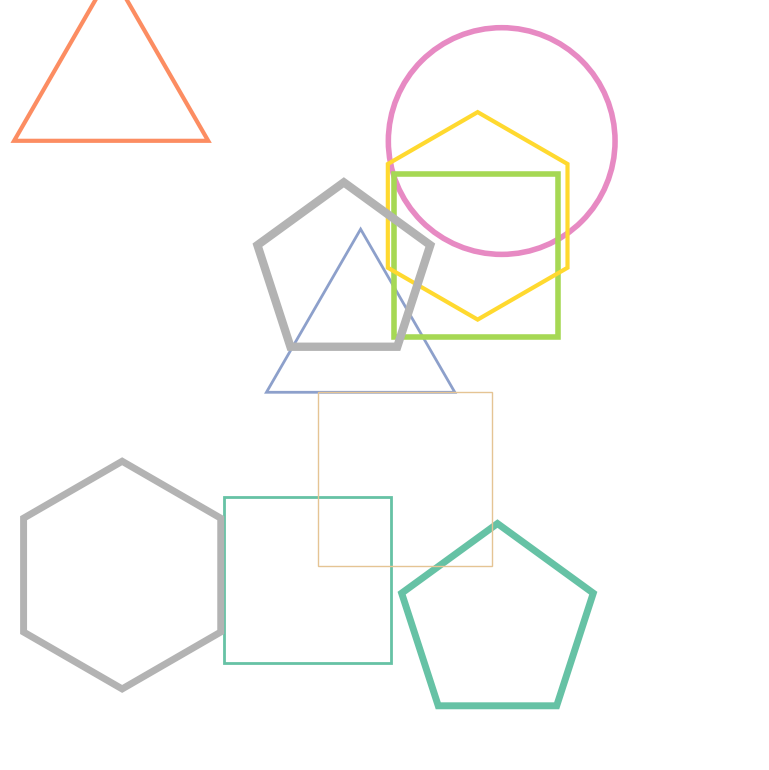[{"shape": "square", "thickness": 1, "radius": 0.54, "center": [0.399, 0.247]}, {"shape": "pentagon", "thickness": 2.5, "radius": 0.65, "center": [0.646, 0.189]}, {"shape": "triangle", "thickness": 1.5, "radius": 0.73, "center": [0.144, 0.89]}, {"shape": "triangle", "thickness": 1, "radius": 0.71, "center": [0.468, 0.561]}, {"shape": "circle", "thickness": 2, "radius": 0.74, "center": [0.652, 0.817]}, {"shape": "square", "thickness": 2, "radius": 0.53, "center": [0.618, 0.668]}, {"shape": "hexagon", "thickness": 1.5, "radius": 0.67, "center": [0.62, 0.72]}, {"shape": "square", "thickness": 0.5, "radius": 0.57, "center": [0.526, 0.378]}, {"shape": "hexagon", "thickness": 2.5, "radius": 0.74, "center": [0.159, 0.253]}, {"shape": "pentagon", "thickness": 3, "radius": 0.59, "center": [0.447, 0.645]}]